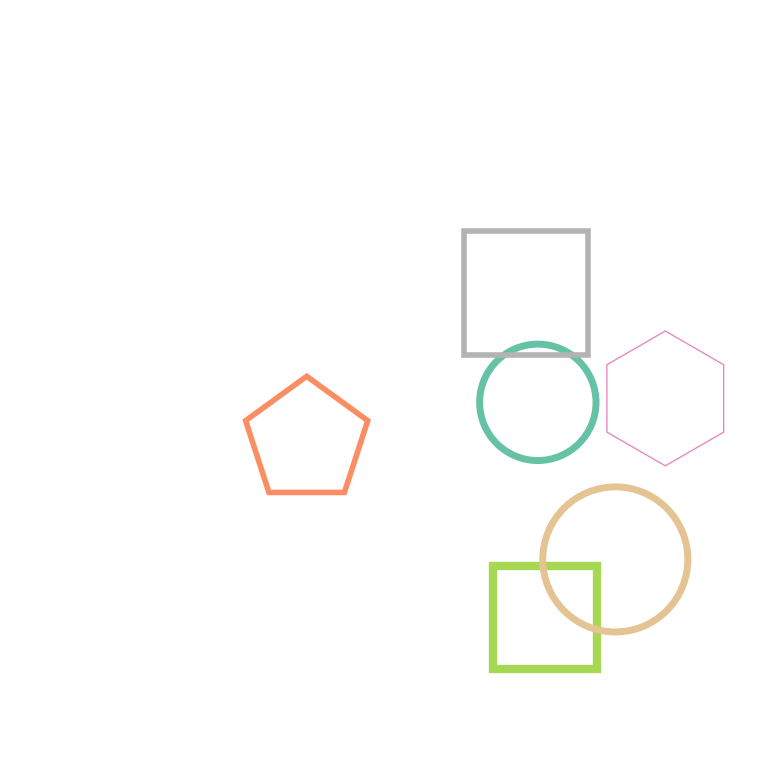[{"shape": "circle", "thickness": 2.5, "radius": 0.38, "center": [0.698, 0.477]}, {"shape": "pentagon", "thickness": 2, "radius": 0.42, "center": [0.398, 0.428]}, {"shape": "hexagon", "thickness": 0.5, "radius": 0.44, "center": [0.864, 0.483]}, {"shape": "square", "thickness": 3, "radius": 0.34, "center": [0.708, 0.198]}, {"shape": "circle", "thickness": 2.5, "radius": 0.47, "center": [0.799, 0.273]}, {"shape": "square", "thickness": 2, "radius": 0.4, "center": [0.683, 0.619]}]